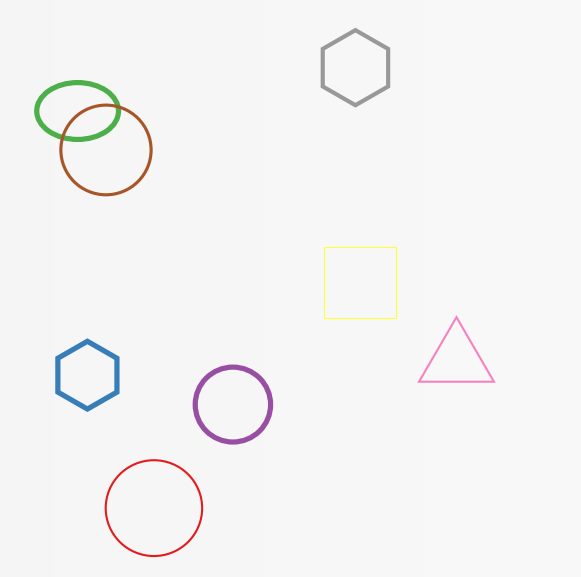[{"shape": "circle", "thickness": 1, "radius": 0.41, "center": [0.265, 0.119]}, {"shape": "hexagon", "thickness": 2.5, "radius": 0.29, "center": [0.15, 0.349]}, {"shape": "oval", "thickness": 2.5, "radius": 0.35, "center": [0.134, 0.807]}, {"shape": "circle", "thickness": 2.5, "radius": 0.32, "center": [0.401, 0.299]}, {"shape": "square", "thickness": 0.5, "radius": 0.31, "center": [0.62, 0.509]}, {"shape": "circle", "thickness": 1.5, "radius": 0.39, "center": [0.182, 0.739]}, {"shape": "triangle", "thickness": 1, "radius": 0.37, "center": [0.785, 0.375]}, {"shape": "hexagon", "thickness": 2, "radius": 0.32, "center": [0.612, 0.882]}]